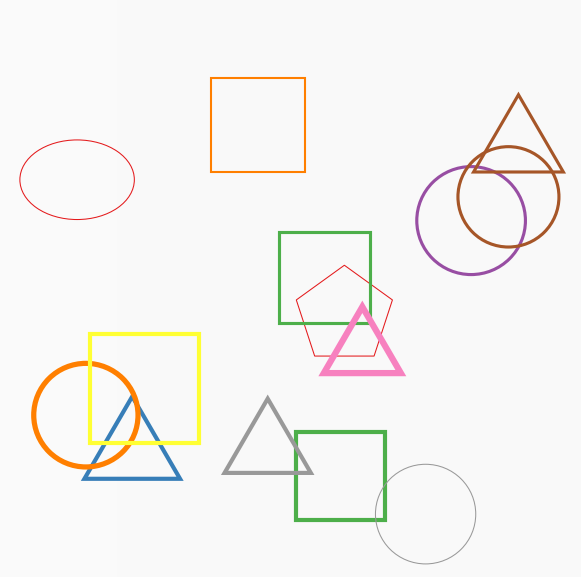[{"shape": "pentagon", "thickness": 0.5, "radius": 0.43, "center": [0.592, 0.453]}, {"shape": "oval", "thickness": 0.5, "radius": 0.49, "center": [0.133, 0.688]}, {"shape": "triangle", "thickness": 2, "radius": 0.47, "center": [0.227, 0.218]}, {"shape": "square", "thickness": 1.5, "radius": 0.39, "center": [0.558, 0.519]}, {"shape": "square", "thickness": 2, "radius": 0.38, "center": [0.586, 0.175]}, {"shape": "circle", "thickness": 1.5, "radius": 0.47, "center": [0.811, 0.617]}, {"shape": "square", "thickness": 1, "radius": 0.41, "center": [0.444, 0.783]}, {"shape": "circle", "thickness": 2.5, "radius": 0.45, "center": [0.148, 0.28]}, {"shape": "square", "thickness": 2, "radius": 0.47, "center": [0.249, 0.326]}, {"shape": "circle", "thickness": 1.5, "radius": 0.43, "center": [0.875, 0.658]}, {"shape": "triangle", "thickness": 1.5, "radius": 0.45, "center": [0.892, 0.746]}, {"shape": "triangle", "thickness": 3, "radius": 0.38, "center": [0.623, 0.391]}, {"shape": "circle", "thickness": 0.5, "radius": 0.43, "center": [0.732, 0.109]}, {"shape": "triangle", "thickness": 2, "radius": 0.43, "center": [0.461, 0.223]}]